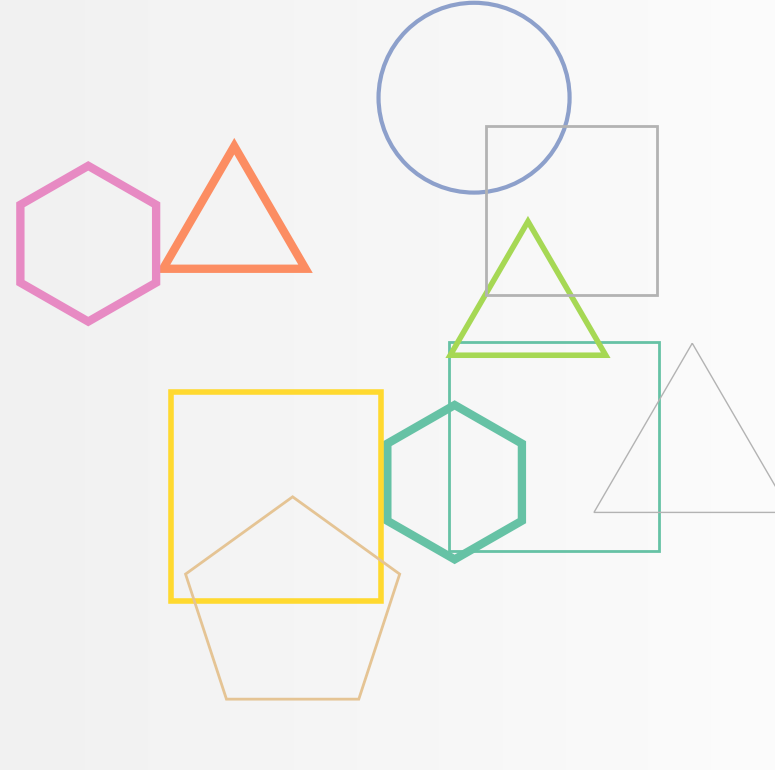[{"shape": "hexagon", "thickness": 3, "radius": 0.5, "center": [0.587, 0.374]}, {"shape": "square", "thickness": 1, "radius": 0.68, "center": [0.715, 0.421]}, {"shape": "triangle", "thickness": 3, "radius": 0.53, "center": [0.302, 0.704]}, {"shape": "circle", "thickness": 1.5, "radius": 0.62, "center": [0.612, 0.873]}, {"shape": "hexagon", "thickness": 3, "radius": 0.51, "center": [0.114, 0.684]}, {"shape": "triangle", "thickness": 2, "radius": 0.58, "center": [0.681, 0.597]}, {"shape": "square", "thickness": 2, "radius": 0.68, "center": [0.356, 0.355]}, {"shape": "pentagon", "thickness": 1, "radius": 0.73, "center": [0.378, 0.21]}, {"shape": "square", "thickness": 1, "radius": 0.55, "center": [0.737, 0.727]}, {"shape": "triangle", "thickness": 0.5, "radius": 0.73, "center": [0.893, 0.408]}]